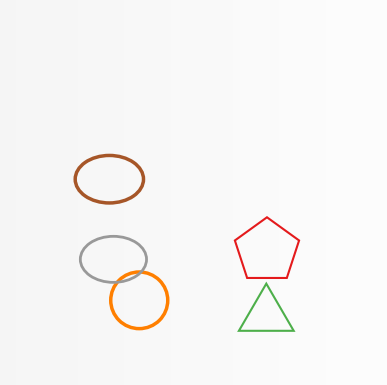[{"shape": "pentagon", "thickness": 1.5, "radius": 0.44, "center": [0.689, 0.348]}, {"shape": "triangle", "thickness": 1.5, "radius": 0.41, "center": [0.687, 0.182]}, {"shape": "circle", "thickness": 2.5, "radius": 0.37, "center": [0.359, 0.22]}, {"shape": "oval", "thickness": 2.5, "radius": 0.44, "center": [0.282, 0.535]}, {"shape": "oval", "thickness": 2, "radius": 0.43, "center": [0.293, 0.326]}]